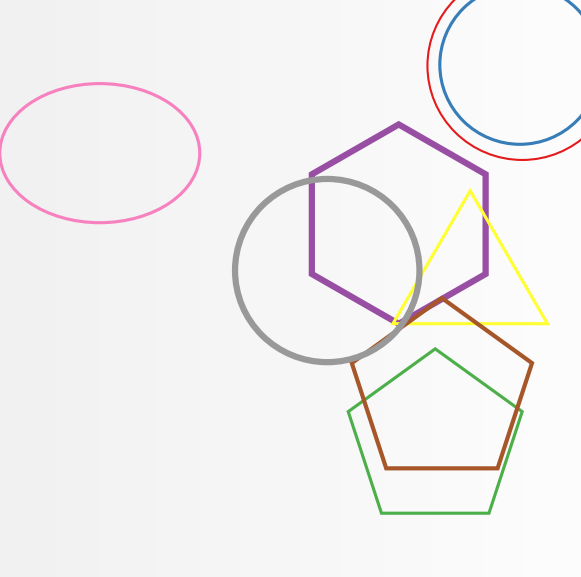[{"shape": "circle", "thickness": 1, "radius": 0.82, "center": [0.899, 0.885]}, {"shape": "circle", "thickness": 1.5, "radius": 0.69, "center": [0.894, 0.887]}, {"shape": "pentagon", "thickness": 1.5, "radius": 0.79, "center": [0.749, 0.238]}, {"shape": "hexagon", "thickness": 3, "radius": 0.86, "center": [0.686, 0.611]}, {"shape": "triangle", "thickness": 1.5, "radius": 0.77, "center": [0.809, 0.515]}, {"shape": "pentagon", "thickness": 2, "radius": 0.81, "center": [0.76, 0.32]}, {"shape": "oval", "thickness": 1.5, "radius": 0.86, "center": [0.172, 0.734]}, {"shape": "circle", "thickness": 3, "radius": 0.79, "center": [0.563, 0.531]}]